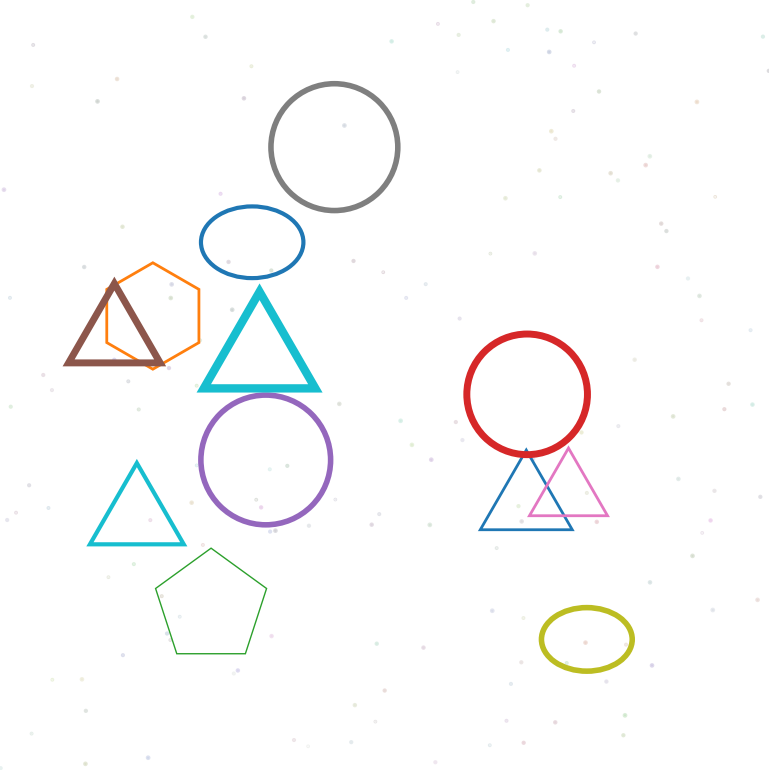[{"shape": "triangle", "thickness": 1, "radius": 0.34, "center": [0.683, 0.347]}, {"shape": "oval", "thickness": 1.5, "radius": 0.33, "center": [0.328, 0.685]}, {"shape": "hexagon", "thickness": 1, "radius": 0.35, "center": [0.199, 0.59]}, {"shape": "pentagon", "thickness": 0.5, "radius": 0.38, "center": [0.274, 0.212]}, {"shape": "circle", "thickness": 2.5, "radius": 0.39, "center": [0.685, 0.488]}, {"shape": "circle", "thickness": 2, "radius": 0.42, "center": [0.345, 0.403]}, {"shape": "triangle", "thickness": 2.5, "radius": 0.34, "center": [0.149, 0.563]}, {"shape": "triangle", "thickness": 1, "radius": 0.29, "center": [0.738, 0.359]}, {"shape": "circle", "thickness": 2, "radius": 0.41, "center": [0.434, 0.809]}, {"shape": "oval", "thickness": 2, "radius": 0.29, "center": [0.762, 0.17]}, {"shape": "triangle", "thickness": 3, "radius": 0.42, "center": [0.337, 0.537]}, {"shape": "triangle", "thickness": 1.5, "radius": 0.35, "center": [0.178, 0.328]}]